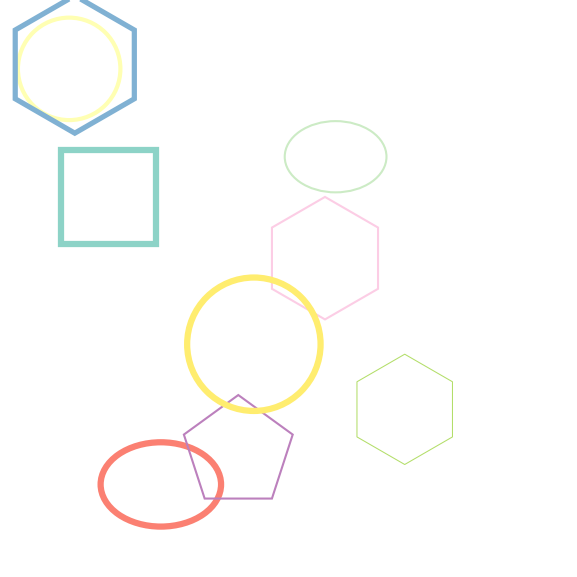[{"shape": "square", "thickness": 3, "radius": 0.41, "center": [0.188, 0.658]}, {"shape": "circle", "thickness": 2, "radius": 0.44, "center": [0.12, 0.88]}, {"shape": "oval", "thickness": 3, "radius": 0.52, "center": [0.279, 0.16]}, {"shape": "hexagon", "thickness": 2.5, "radius": 0.6, "center": [0.129, 0.888]}, {"shape": "hexagon", "thickness": 0.5, "radius": 0.48, "center": [0.701, 0.29]}, {"shape": "hexagon", "thickness": 1, "radius": 0.53, "center": [0.563, 0.552]}, {"shape": "pentagon", "thickness": 1, "radius": 0.5, "center": [0.413, 0.216]}, {"shape": "oval", "thickness": 1, "radius": 0.44, "center": [0.581, 0.728]}, {"shape": "circle", "thickness": 3, "radius": 0.58, "center": [0.44, 0.403]}]